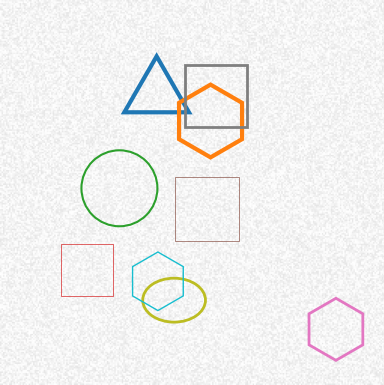[{"shape": "triangle", "thickness": 3, "radius": 0.48, "center": [0.407, 0.757]}, {"shape": "hexagon", "thickness": 3, "radius": 0.47, "center": [0.547, 0.686]}, {"shape": "circle", "thickness": 1.5, "radius": 0.49, "center": [0.31, 0.511]}, {"shape": "square", "thickness": 0.5, "radius": 0.34, "center": [0.225, 0.299]}, {"shape": "square", "thickness": 0.5, "radius": 0.41, "center": [0.538, 0.457]}, {"shape": "hexagon", "thickness": 2, "radius": 0.4, "center": [0.873, 0.145]}, {"shape": "square", "thickness": 2, "radius": 0.4, "center": [0.562, 0.751]}, {"shape": "oval", "thickness": 2, "radius": 0.41, "center": [0.452, 0.22]}, {"shape": "hexagon", "thickness": 1, "radius": 0.38, "center": [0.41, 0.269]}]